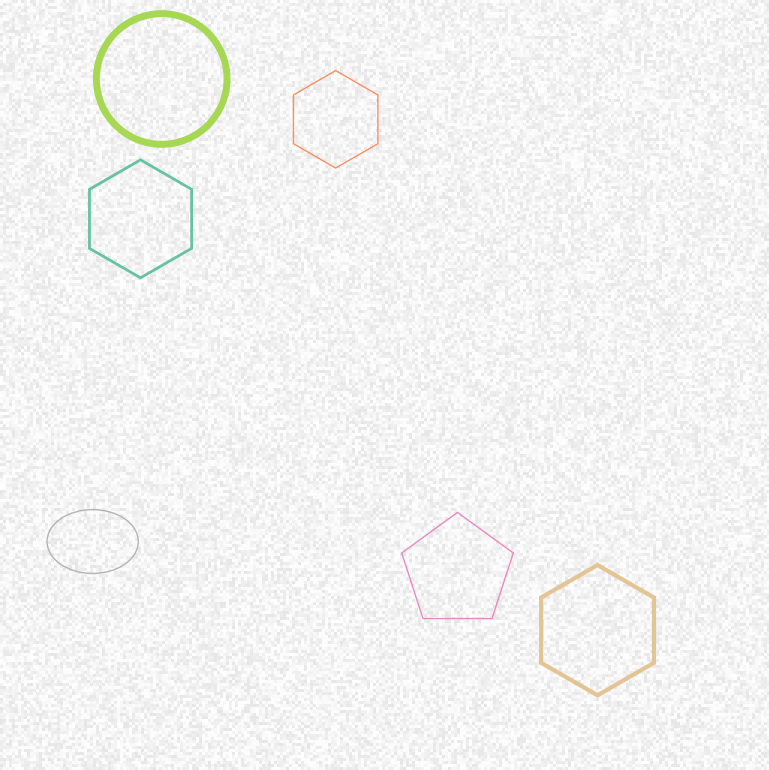[{"shape": "hexagon", "thickness": 1, "radius": 0.38, "center": [0.183, 0.716]}, {"shape": "hexagon", "thickness": 0.5, "radius": 0.32, "center": [0.436, 0.845]}, {"shape": "pentagon", "thickness": 0.5, "radius": 0.38, "center": [0.594, 0.258]}, {"shape": "circle", "thickness": 2.5, "radius": 0.42, "center": [0.21, 0.897]}, {"shape": "hexagon", "thickness": 1.5, "radius": 0.42, "center": [0.776, 0.182]}, {"shape": "oval", "thickness": 0.5, "radius": 0.3, "center": [0.12, 0.297]}]